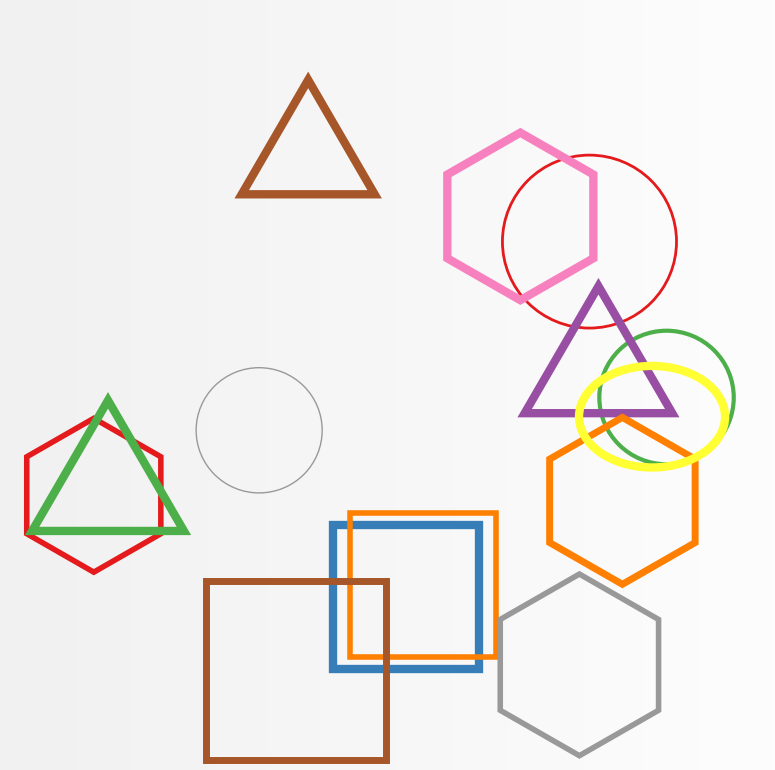[{"shape": "hexagon", "thickness": 2, "radius": 0.5, "center": [0.121, 0.357]}, {"shape": "circle", "thickness": 1, "radius": 0.56, "center": [0.761, 0.686]}, {"shape": "square", "thickness": 3, "radius": 0.47, "center": [0.524, 0.224]}, {"shape": "circle", "thickness": 1.5, "radius": 0.43, "center": [0.86, 0.484]}, {"shape": "triangle", "thickness": 3, "radius": 0.57, "center": [0.139, 0.367]}, {"shape": "triangle", "thickness": 3, "radius": 0.55, "center": [0.772, 0.518]}, {"shape": "square", "thickness": 2, "radius": 0.47, "center": [0.546, 0.24]}, {"shape": "hexagon", "thickness": 2.5, "radius": 0.54, "center": [0.803, 0.35]}, {"shape": "oval", "thickness": 3, "radius": 0.47, "center": [0.841, 0.459]}, {"shape": "square", "thickness": 2.5, "radius": 0.58, "center": [0.382, 0.13]}, {"shape": "triangle", "thickness": 3, "radius": 0.5, "center": [0.398, 0.797]}, {"shape": "hexagon", "thickness": 3, "radius": 0.54, "center": [0.671, 0.719]}, {"shape": "hexagon", "thickness": 2, "radius": 0.59, "center": [0.748, 0.137]}, {"shape": "circle", "thickness": 0.5, "radius": 0.41, "center": [0.334, 0.441]}]